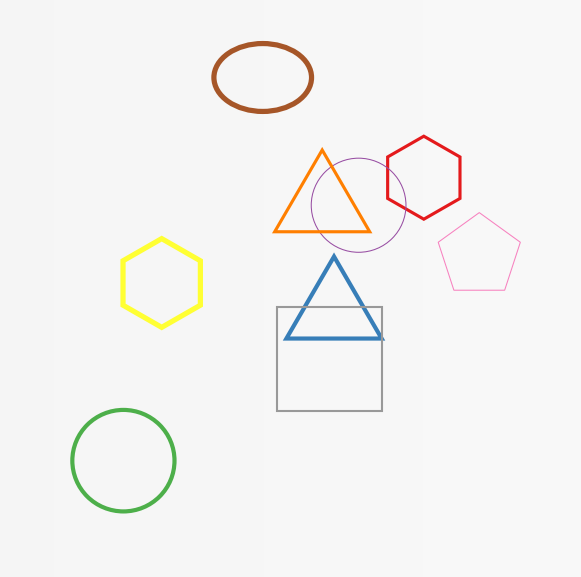[{"shape": "hexagon", "thickness": 1.5, "radius": 0.36, "center": [0.729, 0.691]}, {"shape": "triangle", "thickness": 2, "radius": 0.47, "center": [0.575, 0.46]}, {"shape": "circle", "thickness": 2, "radius": 0.44, "center": [0.212, 0.201]}, {"shape": "circle", "thickness": 0.5, "radius": 0.41, "center": [0.617, 0.644]}, {"shape": "triangle", "thickness": 1.5, "radius": 0.47, "center": [0.554, 0.645]}, {"shape": "hexagon", "thickness": 2.5, "radius": 0.38, "center": [0.278, 0.509]}, {"shape": "oval", "thickness": 2.5, "radius": 0.42, "center": [0.452, 0.865]}, {"shape": "pentagon", "thickness": 0.5, "radius": 0.37, "center": [0.825, 0.557]}, {"shape": "square", "thickness": 1, "radius": 0.45, "center": [0.566, 0.377]}]